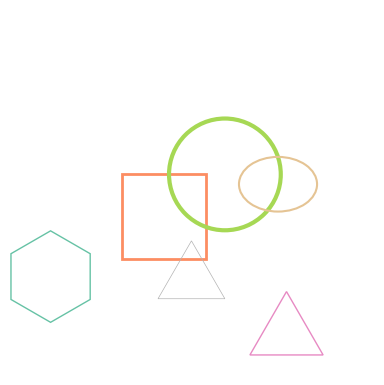[{"shape": "hexagon", "thickness": 1, "radius": 0.59, "center": [0.131, 0.282]}, {"shape": "square", "thickness": 2, "radius": 0.55, "center": [0.426, 0.438]}, {"shape": "triangle", "thickness": 1, "radius": 0.55, "center": [0.744, 0.133]}, {"shape": "circle", "thickness": 3, "radius": 0.73, "center": [0.584, 0.547]}, {"shape": "oval", "thickness": 1.5, "radius": 0.51, "center": [0.722, 0.521]}, {"shape": "triangle", "thickness": 0.5, "radius": 0.5, "center": [0.497, 0.274]}]